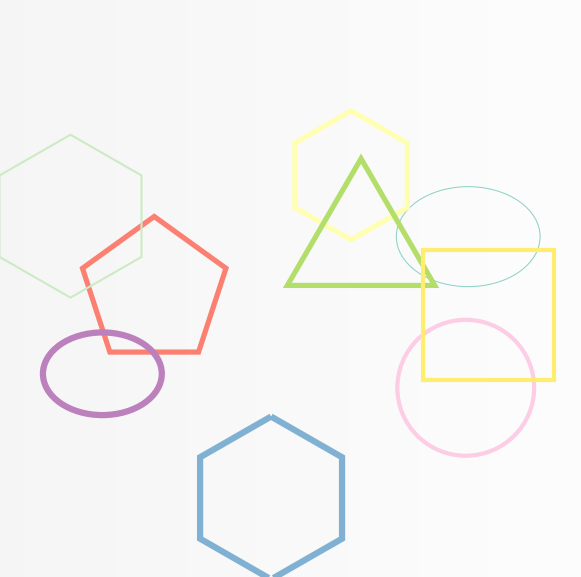[{"shape": "oval", "thickness": 0.5, "radius": 0.62, "center": [0.806, 0.589]}, {"shape": "hexagon", "thickness": 2.5, "radius": 0.56, "center": [0.604, 0.696]}, {"shape": "pentagon", "thickness": 2.5, "radius": 0.65, "center": [0.265, 0.494]}, {"shape": "hexagon", "thickness": 3, "radius": 0.71, "center": [0.466, 0.137]}, {"shape": "triangle", "thickness": 2.5, "radius": 0.73, "center": [0.621, 0.578]}, {"shape": "circle", "thickness": 2, "radius": 0.59, "center": [0.801, 0.328]}, {"shape": "oval", "thickness": 3, "radius": 0.51, "center": [0.176, 0.352]}, {"shape": "hexagon", "thickness": 1, "radius": 0.71, "center": [0.121, 0.625]}, {"shape": "square", "thickness": 2, "radius": 0.56, "center": [0.841, 0.454]}]